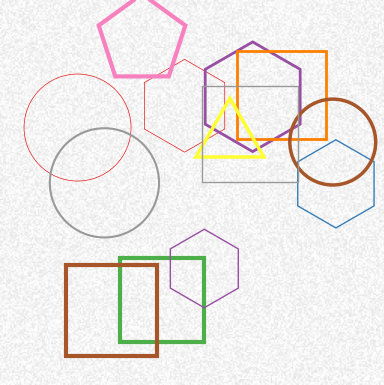[{"shape": "circle", "thickness": 0.5, "radius": 0.69, "center": [0.201, 0.669]}, {"shape": "hexagon", "thickness": 0.5, "radius": 0.6, "center": [0.479, 0.725]}, {"shape": "hexagon", "thickness": 1, "radius": 0.57, "center": [0.872, 0.522]}, {"shape": "square", "thickness": 3, "radius": 0.54, "center": [0.421, 0.22]}, {"shape": "hexagon", "thickness": 2, "radius": 0.71, "center": [0.656, 0.749]}, {"shape": "hexagon", "thickness": 1, "radius": 0.51, "center": [0.531, 0.303]}, {"shape": "square", "thickness": 2, "radius": 0.57, "center": [0.731, 0.754]}, {"shape": "triangle", "thickness": 2.5, "radius": 0.51, "center": [0.597, 0.643]}, {"shape": "circle", "thickness": 2.5, "radius": 0.56, "center": [0.864, 0.631]}, {"shape": "square", "thickness": 3, "radius": 0.59, "center": [0.29, 0.194]}, {"shape": "pentagon", "thickness": 3, "radius": 0.59, "center": [0.369, 0.897]}, {"shape": "circle", "thickness": 1.5, "radius": 0.71, "center": [0.271, 0.525]}, {"shape": "square", "thickness": 1, "radius": 0.62, "center": [0.65, 0.651]}]